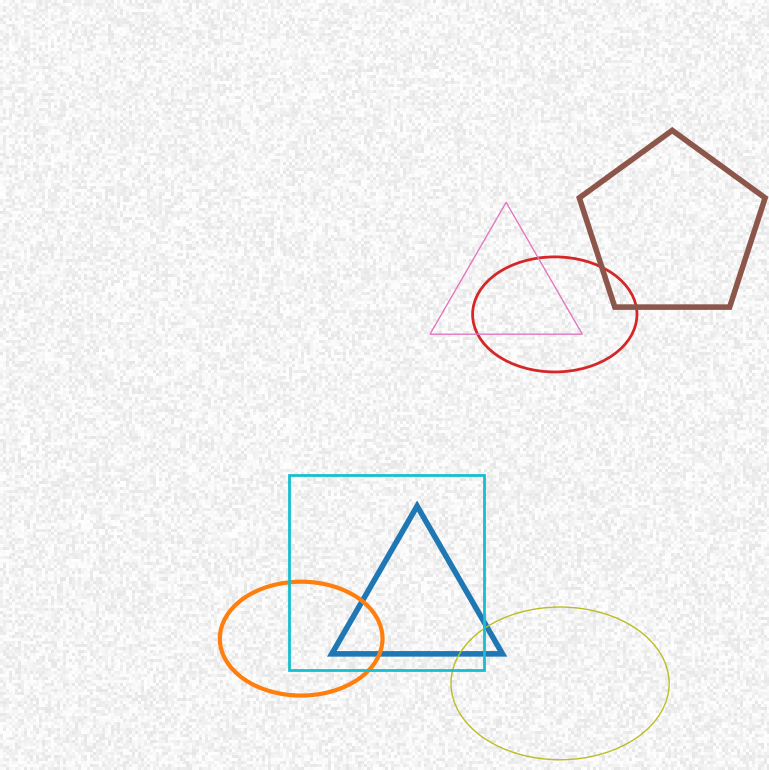[{"shape": "triangle", "thickness": 2, "radius": 0.64, "center": [0.542, 0.215]}, {"shape": "oval", "thickness": 1.5, "radius": 0.53, "center": [0.391, 0.171]}, {"shape": "oval", "thickness": 1, "radius": 0.53, "center": [0.72, 0.592]}, {"shape": "pentagon", "thickness": 2, "radius": 0.63, "center": [0.873, 0.704]}, {"shape": "triangle", "thickness": 0.5, "radius": 0.57, "center": [0.657, 0.623]}, {"shape": "oval", "thickness": 0.5, "radius": 0.71, "center": [0.727, 0.112]}, {"shape": "square", "thickness": 1, "radius": 0.63, "center": [0.502, 0.256]}]